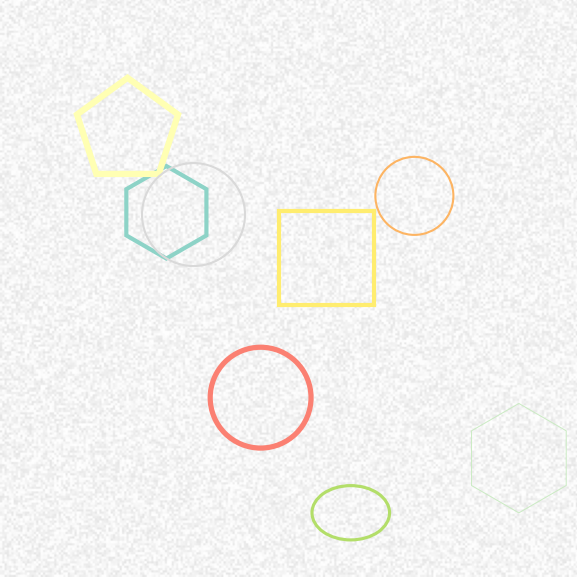[{"shape": "hexagon", "thickness": 2, "radius": 0.4, "center": [0.288, 0.632]}, {"shape": "pentagon", "thickness": 3, "radius": 0.46, "center": [0.221, 0.772]}, {"shape": "circle", "thickness": 2.5, "radius": 0.44, "center": [0.451, 0.311]}, {"shape": "circle", "thickness": 1, "radius": 0.34, "center": [0.718, 0.66]}, {"shape": "oval", "thickness": 1.5, "radius": 0.34, "center": [0.607, 0.111]}, {"shape": "circle", "thickness": 1, "radius": 0.45, "center": [0.335, 0.628]}, {"shape": "hexagon", "thickness": 0.5, "radius": 0.47, "center": [0.898, 0.206]}, {"shape": "square", "thickness": 2, "radius": 0.41, "center": [0.566, 0.552]}]